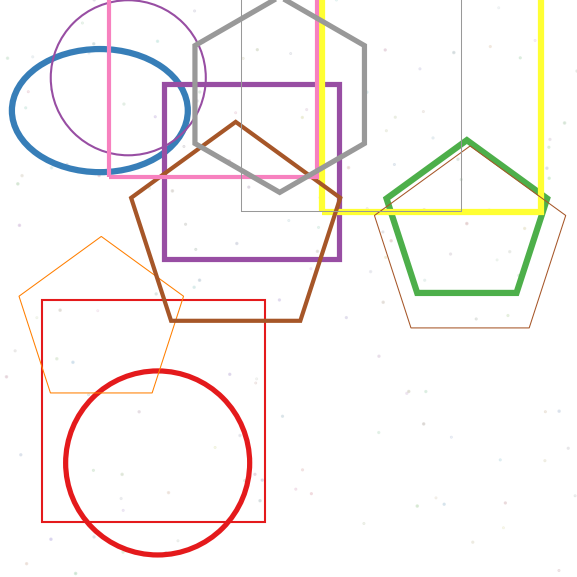[{"shape": "circle", "thickness": 2.5, "radius": 0.8, "center": [0.273, 0.198]}, {"shape": "square", "thickness": 1, "radius": 0.96, "center": [0.266, 0.287]}, {"shape": "oval", "thickness": 3, "radius": 0.76, "center": [0.173, 0.808]}, {"shape": "pentagon", "thickness": 3, "radius": 0.73, "center": [0.808, 0.61]}, {"shape": "square", "thickness": 2.5, "radius": 0.76, "center": [0.436, 0.702]}, {"shape": "circle", "thickness": 1, "radius": 0.67, "center": [0.222, 0.864]}, {"shape": "pentagon", "thickness": 0.5, "radius": 0.75, "center": [0.175, 0.44]}, {"shape": "square", "thickness": 3, "radius": 0.95, "center": [0.747, 0.821]}, {"shape": "pentagon", "thickness": 2, "radius": 0.95, "center": [0.408, 0.598]}, {"shape": "pentagon", "thickness": 0.5, "radius": 0.87, "center": [0.814, 0.572]}, {"shape": "square", "thickness": 2, "radius": 0.9, "center": [0.369, 0.873]}, {"shape": "square", "thickness": 0.5, "radius": 0.96, "center": [0.608, 0.826]}, {"shape": "hexagon", "thickness": 2.5, "radius": 0.85, "center": [0.484, 0.835]}]